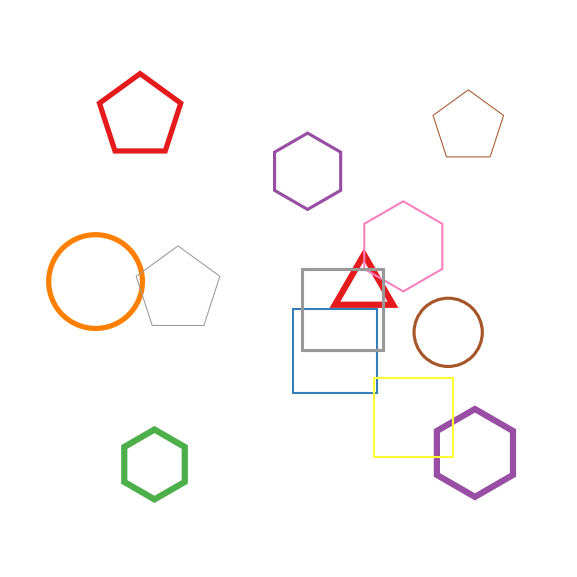[{"shape": "triangle", "thickness": 3, "radius": 0.29, "center": [0.63, 0.5]}, {"shape": "pentagon", "thickness": 2.5, "radius": 0.37, "center": [0.243, 0.798]}, {"shape": "square", "thickness": 1, "radius": 0.36, "center": [0.58, 0.392]}, {"shape": "hexagon", "thickness": 3, "radius": 0.3, "center": [0.268, 0.195]}, {"shape": "hexagon", "thickness": 3, "radius": 0.38, "center": [0.822, 0.215]}, {"shape": "hexagon", "thickness": 1.5, "radius": 0.33, "center": [0.533, 0.703]}, {"shape": "circle", "thickness": 2.5, "radius": 0.41, "center": [0.165, 0.512]}, {"shape": "square", "thickness": 1, "radius": 0.34, "center": [0.716, 0.276]}, {"shape": "circle", "thickness": 1.5, "radius": 0.3, "center": [0.776, 0.424]}, {"shape": "pentagon", "thickness": 0.5, "radius": 0.32, "center": [0.811, 0.779]}, {"shape": "hexagon", "thickness": 1, "radius": 0.39, "center": [0.698, 0.573]}, {"shape": "square", "thickness": 1.5, "radius": 0.35, "center": [0.593, 0.464]}, {"shape": "pentagon", "thickness": 0.5, "radius": 0.38, "center": [0.308, 0.497]}]